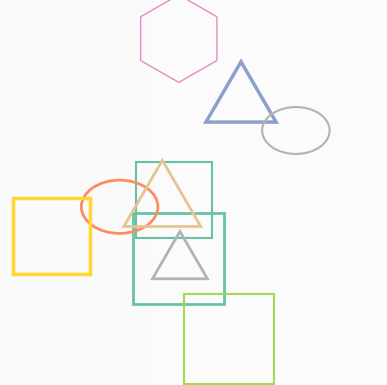[{"shape": "square", "thickness": 1.5, "radius": 0.49, "center": [0.45, 0.48]}, {"shape": "square", "thickness": 2, "radius": 0.59, "center": [0.462, 0.328]}, {"shape": "oval", "thickness": 2, "radius": 0.49, "center": [0.309, 0.463]}, {"shape": "triangle", "thickness": 2.5, "radius": 0.52, "center": [0.622, 0.735]}, {"shape": "hexagon", "thickness": 1, "radius": 0.57, "center": [0.461, 0.9]}, {"shape": "square", "thickness": 1.5, "radius": 0.58, "center": [0.591, 0.12]}, {"shape": "square", "thickness": 2.5, "radius": 0.5, "center": [0.134, 0.387]}, {"shape": "triangle", "thickness": 2, "radius": 0.57, "center": [0.419, 0.469]}, {"shape": "triangle", "thickness": 2, "radius": 0.41, "center": [0.464, 0.317]}, {"shape": "oval", "thickness": 1.5, "radius": 0.44, "center": [0.764, 0.661]}]